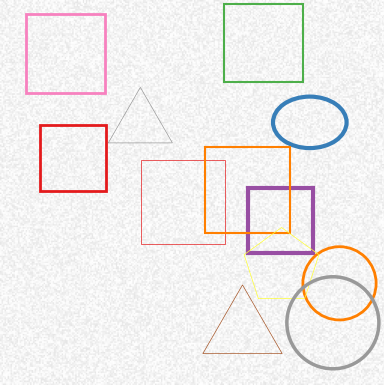[{"shape": "square", "thickness": 2, "radius": 0.43, "center": [0.189, 0.589]}, {"shape": "square", "thickness": 0.5, "radius": 0.54, "center": [0.475, 0.475]}, {"shape": "oval", "thickness": 3, "radius": 0.48, "center": [0.805, 0.682]}, {"shape": "square", "thickness": 1.5, "radius": 0.51, "center": [0.684, 0.888]}, {"shape": "square", "thickness": 3, "radius": 0.43, "center": [0.728, 0.428]}, {"shape": "circle", "thickness": 2, "radius": 0.48, "center": [0.882, 0.264]}, {"shape": "square", "thickness": 1.5, "radius": 0.56, "center": [0.643, 0.507]}, {"shape": "pentagon", "thickness": 0.5, "radius": 0.51, "center": [0.731, 0.307]}, {"shape": "triangle", "thickness": 0.5, "radius": 0.59, "center": [0.63, 0.141]}, {"shape": "square", "thickness": 2, "radius": 0.51, "center": [0.17, 0.86]}, {"shape": "circle", "thickness": 2.5, "radius": 0.6, "center": [0.865, 0.162]}, {"shape": "triangle", "thickness": 0.5, "radius": 0.48, "center": [0.365, 0.677]}]